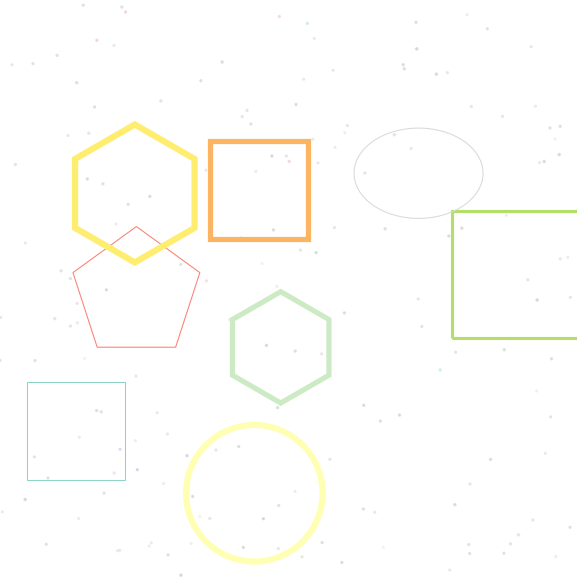[{"shape": "square", "thickness": 0.5, "radius": 0.42, "center": [0.132, 0.252]}, {"shape": "circle", "thickness": 3, "radius": 0.59, "center": [0.44, 0.145]}, {"shape": "pentagon", "thickness": 0.5, "radius": 0.58, "center": [0.236, 0.491]}, {"shape": "square", "thickness": 2.5, "radius": 0.43, "center": [0.449, 0.67]}, {"shape": "square", "thickness": 1.5, "radius": 0.55, "center": [0.892, 0.524]}, {"shape": "oval", "thickness": 0.5, "radius": 0.56, "center": [0.725, 0.699]}, {"shape": "hexagon", "thickness": 2.5, "radius": 0.48, "center": [0.486, 0.398]}, {"shape": "hexagon", "thickness": 3, "radius": 0.6, "center": [0.233, 0.664]}]